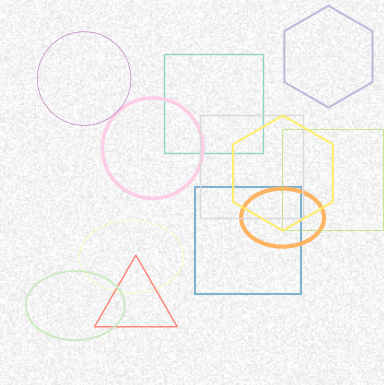[{"shape": "square", "thickness": 1, "radius": 0.64, "center": [0.555, 0.731]}, {"shape": "oval", "thickness": 0.5, "radius": 0.68, "center": [0.341, 0.333]}, {"shape": "hexagon", "thickness": 1.5, "radius": 0.66, "center": [0.853, 0.853]}, {"shape": "triangle", "thickness": 1, "radius": 0.62, "center": [0.353, 0.213]}, {"shape": "square", "thickness": 1.5, "radius": 0.69, "center": [0.644, 0.375]}, {"shape": "oval", "thickness": 3, "radius": 0.54, "center": [0.734, 0.435]}, {"shape": "square", "thickness": 0.5, "radius": 0.65, "center": [0.864, 0.534]}, {"shape": "circle", "thickness": 2.5, "radius": 0.65, "center": [0.397, 0.615]}, {"shape": "square", "thickness": 1, "radius": 0.67, "center": [0.653, 0.567]}, {"shape": "circle", "thickness": 0.5, "radius": 0.61, "center": [0.218, 0.796]}, {"shape": "oval", "thickness": 1.5, "radius": 0.64, "center": [0.196, 0.206]}, {"shape": "hexagon", "thickness": 1.5, "radius": 0.75, "center": [0.735, 0.55]}]